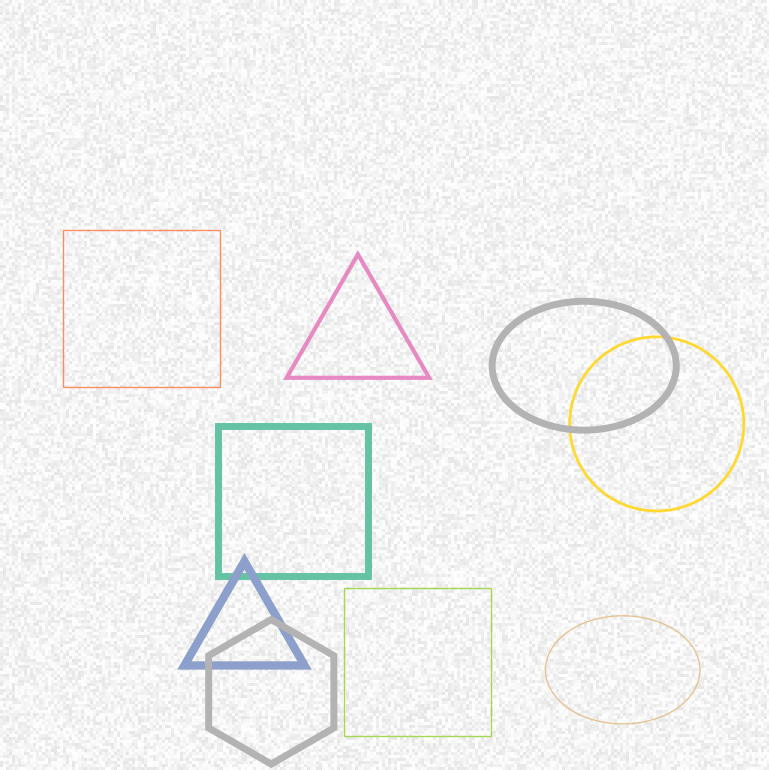[{"shape": "square", "thickness": 2.5, "radius": 0.49, "center": [0.38, 0.349]}, {"shape": "square", "thickness": 0.5, "radius": 0.51, "center": [0.184, 0.6]}, {"shape": "triangle", "thickness": 3, "radius": 0.45, "center": [0.318, 0.181]}, {"shape": "triangle", "thickness": 1.5, "radius": 0.53, "center": [0.465, 0.563]}, {"shape": "square", "thickness": 0.5, "radius": 0.48, "center": [0.542, 0.14]}, {"shape": "circle", "thickness": 1, "radius": 0.57, "center": [0.853, 0.449]}, {"shape": "oval", "thickness": 0.5, "radius": 0.5, "center": [0.809, 0.13]}, {"shape": "oval", "thickness": 2.5, "radius": 0.6, "center": [0.759, 0.525]}, {"shape": "hexagon", "thickness": 2.5, "radius": 0.47, "center": [0.352, 0.102]}]